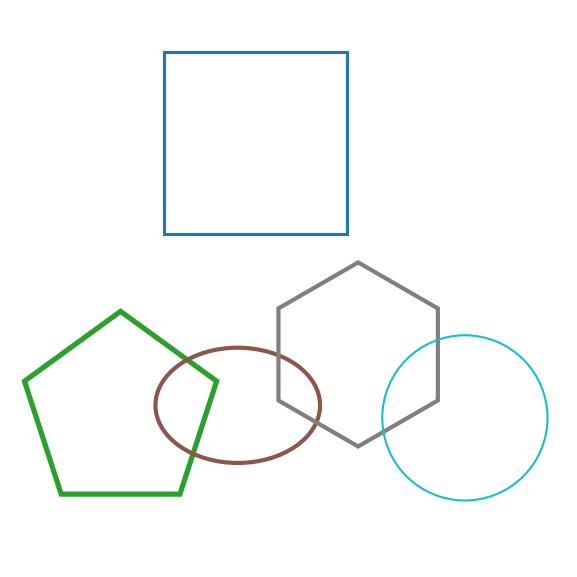[{"shape": "square", "thickness": 1.5, "radius": 0.79, "center": [0.443, 0.751]}, {"shape": "pentagon", "thickness": 2.5, "radius": 0.87, "center": [0.209, 0.285]}, {"shape": "oval", "thickness": 2, "radius": 0.71, "center": [0.412, 0.297]}, {"shape": "hexagon", "thickness": 2, "radius": 0.8, "center": [0.62, 0.385]}, {"shape": "circle", "thickness": 1, "radius": 0.72, "center": [0.805, 0.276]}]